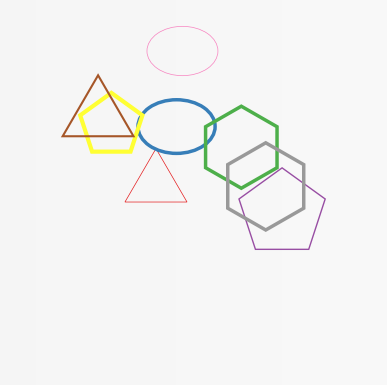[{"shape": "triangle", "thickness": 0.5, "radius": 0.46, "center": [0.403, 0.522]}, {"shape": "oval", "thickness": 2.5, "radius": 0.5, "center": [0.456, 0.671]}, {"shape": "hexagon", "thickness": 2.5, "radius": 0.53, "center": [0.623, 0.618]}, {"shape": "pentagon", "thickness": 1, "radius": 0.58, "center": [0.728, 0.447]}, {"shape": "pentagon", "thickness": 3, "radius": 0.42, "center": [0.287, 0.674]}, {"shape": "triangle", "thickness": 1.5, "radius": 0.53, "center": [0.253, 0.699]}, {"shape": "oval", "thickness": 0.5, "radius": 0.46, "center": [0.471, 0.868]}, {"shape": "hexagon", "thickness": 2.5, "radius": 0.57, "center": [0.686, 0.516]}]